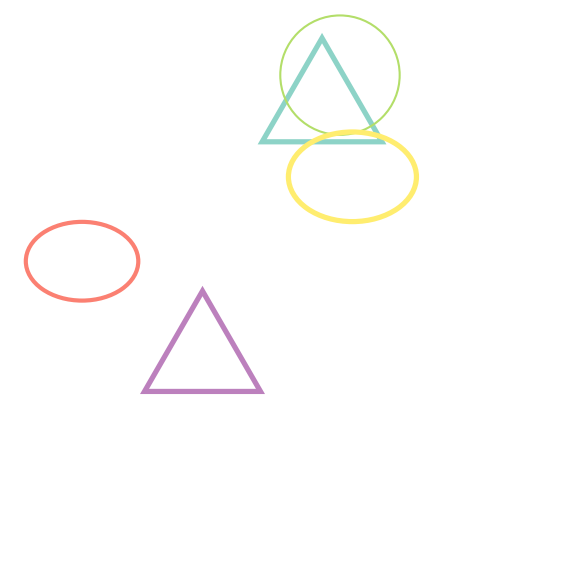[{"shape": "triangle", "thickness": 2.5, "radius": 0.6, "center": [0.558, 0.813]}, {"shape": "oval", "thickness": 2, "radius": 0.49, "center": [0.142, 0.547]}, {"shape": "circle", "thickness": 1, "radius": 0.52, "center": [0.589, 0.869]}, {"shape": "triangle", "thickness": 2.5, "radius": 0.58, "center": [0.351, 0.379]}, {"shape": "oval", "thickness": 2.5, "radius": 0.55, "center": [0.61, 0.693]}]